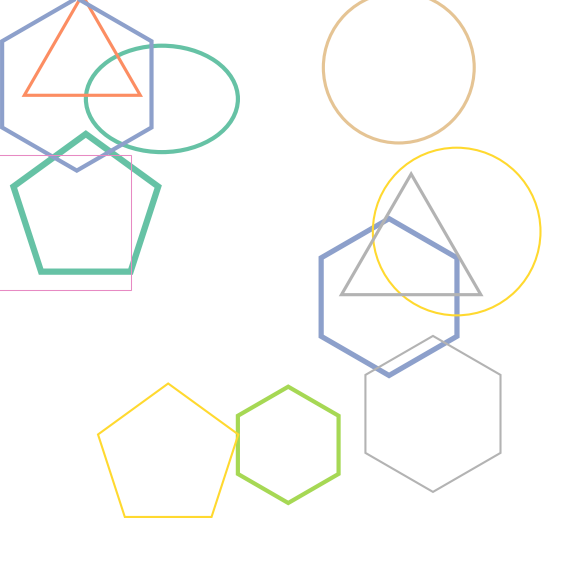[{"shape": "oval", "thickness": 2, "radius": 0.66, "center": [0.28, 0.828]}, {"shape": "pentagon", "thickness": 3, "radius": 0.66, "center": [0.149, 0.635]}, {"shape": "triangle", "thickness": 1.5, "radius": 0.58, "center": [0.143, 0.892]}, {"shape": "hexagon", "thickness": 2.5, "radius": 0.68, "center": [0.674, 0.485]}, {"shape": "hexagon", "thickness": 2, "radius": 0.75, "center": [0.133, 0.853]}, {"shape": "square", "thickness": 0.5, "radius": 0.59, "center": [0.109, 0.614]}, {"shape": "hexagon", "thickness": 2, "radius": 0.5, "center": [0.499, 0.229]}, {"shape": "pentagon", "thickness": 1, "radius": 0.64, "center": [0.291, 0.207]}, {"shape": "circle", "thickness": 1, "radius": 0.73, "center": [0.791, 0.598]}, {"shape": "circle", "thickness": 1.5, "radius": 0.65, "center": [0.691, 0.882]}, {"shape": "triangle", "thickness": 1.5, "radius": 0.7, "center": [0.712, 0.559]}, {"shape": "hexagon", "thickness": 1, "radius": 0.68, "center": [0.75, 0.282]}]